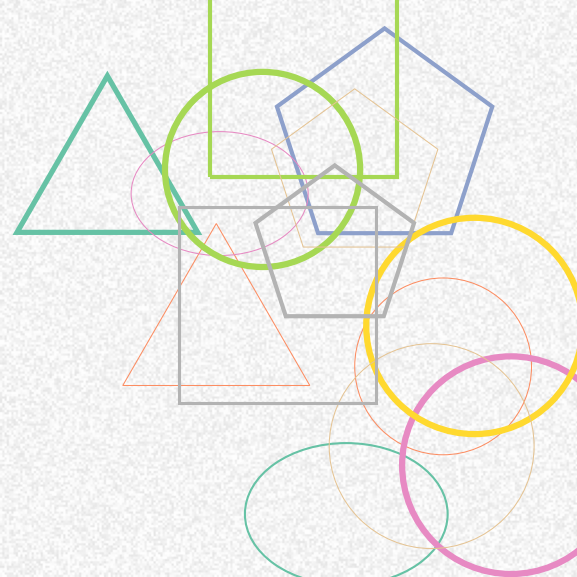[{"shape": "oval", "thickness": 1, "radius": 0.88, "center": [0.6, 0.109]}, {"shape": "triangle", "thickness": 2.5, "radius": 0.9, "center": [0.186, 0.687]}, {"shape": "triangle", "thickness": 0.5, "radius": 0.93, "center": [0.375, 0.425]}, {"shape": "circle", "thickness": 0.5, "radius": 0.77, "center": [0.767, 0.365]}, {"shape": "pentagon", "thickness": 2, "radius": 0.98, "center": [0.666, 0.754]}, {"shape": "circle", "thickness": 3, "radius": 0.94, "center": [0.885, 0.194]}, {"shape": "oval", "thickness": 0.5, "radius": 0.77, "center": [0.38, 0.664]}, {"shape": "square", "thickness": 2, "radius": 0.81, "center": [0.525, 0.855]}, {"shape": "circle", "thickness": 3, "radius": 0.84, "center": [0.455, 0.706]}, {"shape": "circle", "thickness": 3, "radius": 0.94, "center": [0.821, 0.435]}, {"shape": "circle", "thickness": 0.5, "radius": 0.89, "center": [0.747, 0.227]}, {"shape": "pentagon", "thickness": 0.5, "radius": 0.76, "center": [0.614, 0.694]}, {"shape": "square", "thickness": 1.5, "radius": 0.85, "center": [0.48, 0.471]}, {"shape": "pentagon", "thickness": 2, "radius": 0.72, "center": [0.58, 0.568]}]